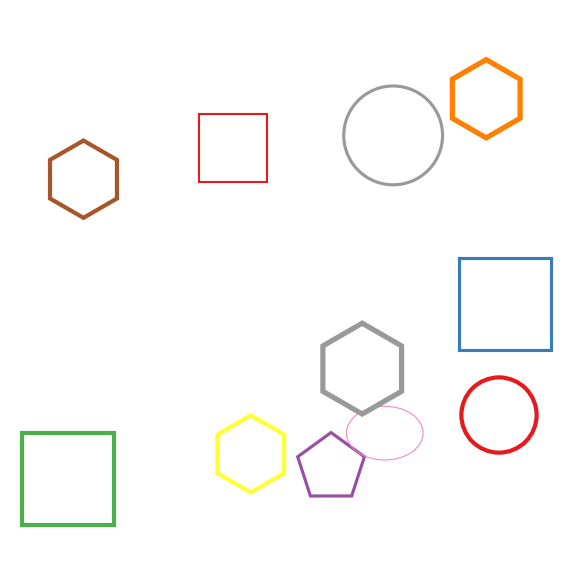[{"shape": "circle", "thickness": 2, "radius": 0.33, "center": [0.864, 0.28]}, {"shape": "square", "thickness": 1, "radius": 0.29, "center": [0.403, 0.743]}, {"shape": "square", "thickness": 1.5, "radius": 0.4, "center": [0.874, 0.473]}, {"shape": "square", "thickness": 2, "radius": 0.4, "center": [0.118, 0.169]}, {"shape": "pentagon", "thickness": 1.5, "radius": 0.3, "center": [0.573, 0.189]}, {"shape": "hexagon", "thickness": 2.5, "radius": 0.34, "center": [0.842, 0.828]}, {"shape": "hexagon", "thickness": 2, "radius": 0.33, "center": [0.434, 0.213]}, {"shape": "hexagon", "thickness": 2, "radius": 0.33, "center": [0.145, 0.689]}, {"shape": "oval", "thickness": 0.5, "radius": 0.33, "center": [0.666, 0.249]}, {"shape": "circle", "thickness": 1.5, "radius": 0.43, "center": [0.681, 0.765]}, {"shape": "hexagon", "thickness": 2.5, "radius": 0.39, "center": [0.627, 0.361]}]